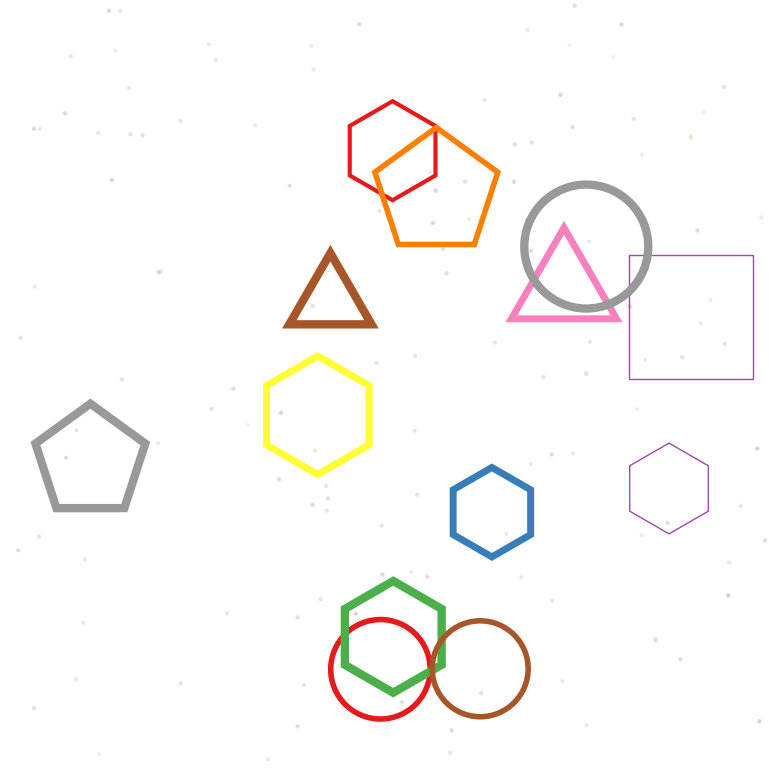[{"shape": "circle", "thickness": 2, "radius": 0.32, "center": [0.494, 0.131]}, {"shape": "hexagon", "thickness": 1.5, "radius": 0.32, "center": [0.51, 0.804]}, {"shape": "hexagon", "thickness": 2.5, "radius": 0.29, "center": [0.639, 0.335]}, {"shape": "hexagon", "thickness": 3, "radius": 0.36, "center": [0.511, 0.173]}, {"shape": "hexagon", "thickness": 0.5, "radius": 0.29, "center": [0.869, 0.366]}, {"shape": "square", "thickness": 0.5, "radius": 0.4, "center": [0.897, 0.588]}, {"shape": "pentagon", "thickness": 2, "radius": 0.42, "center": [0.567, 0.75]}, {"shape": "hexagon", "thickness": 2.5, "radius": 0.38, "center": [0.413, 0.461]}, {"shape": "circle", "thickness": 2, "radius": 0.31, "center": [0.624, 0.131]}, {"shape": "triangle", "thickness": 3, "radius": 0.31, "center": [0.429, 0.61]}, {"shape": "triangle", "thickness": 2.5, "radius": 0.39, "center": [0.732, 0.625]}, {"shape": "circle", "thickness": 3, "radius": 0.4, "center": [0.761, 0.68]}, {"shape": "pentagon", "thickness": 3, "radius": 0.37, "center": [0.117, 0.401]}]